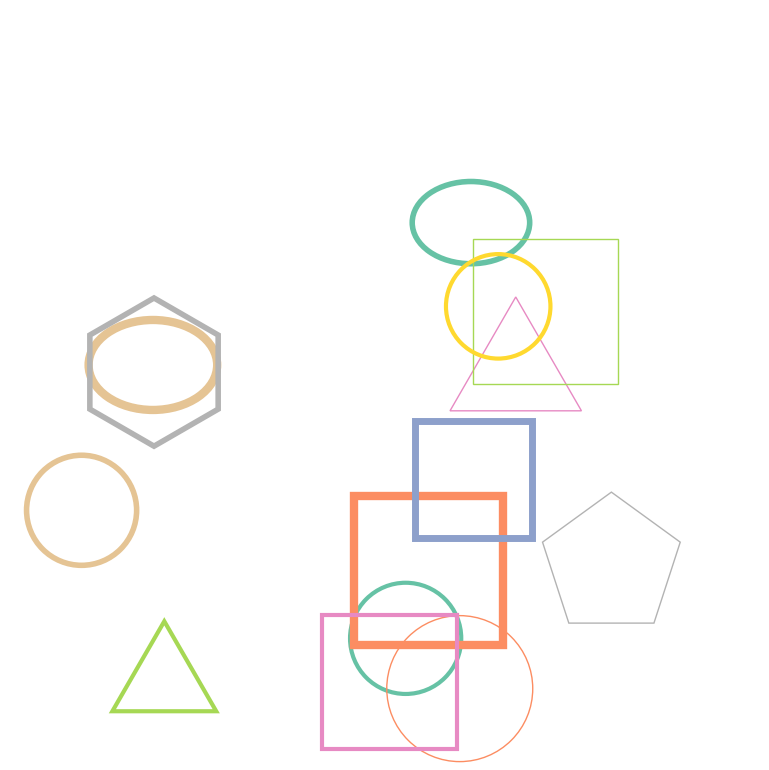[{"shape": "circle", "thickness": 1.5, "radius": 0.36, "center": [0.527, 0.171]}, {"shape": "oval", "thickness": 2, "radius": 0.38, "center": [0.612, 0.711]}, {"shape": "circle", "thickness": 0.5, "radius": 0.47, "center": [0.597, 0.106]}, {"shape": "square", "thickness": 3, "radius": 0.48, "center": [0.557, 0.259]}, {"shape": "square", "thickness": 2.5, "radius": 0.38, "center": [0.615, 0.378]}, {"shape": "triangle", "thickness": 0.5, "radius": 0.49, "center": [0.67, 0.516]}, {"shape": "square", "thickness": 1.5, "radius": 0.44, "center": [0.506, 0.114]}, {"shape": "square", "thickness": 0.5, "radius": 0.47, "center": [0.708, 0.595]}, {"shape": "triangle", "thickness": 1.5, "radius": 0.39, "center": [0.213, 0.115]}, {"shape": "circle", "thickness": 1.5, "radius": 0.34, "center": [0.647, 0.602]}, {"shape": "oval", "thickness": 3, "radius": 0.42, "center": [0.199, 0.526]}, {"shape": "circle", "thickness": 2, "radius": 0.36, "center": [0.106, 0.337]}, {"shape": "pentagon", "thickness": 0.5, "radius": 0.47, "center": [0.794, 0.267]}, {"shape": "hexagon", "thickness": 2, "radius": 0.48, "center": [0.2, 0.517]}]